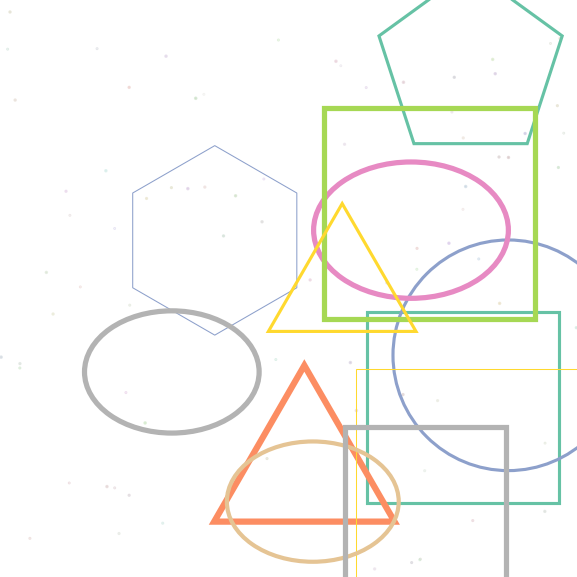[{"shape": "pentagon", "thickness": 1.5, "radius": 0.83, "center": [0.815, 0.885]}, {"shape": "square", "thickness": 1.5, "radius": 0.83, "center": [0.802, 0.294]}, {"shape": "triangle", "thickness": 3, "radius": 0.9, "center": [0.527, 0.186]}, {"shape": "hexagon", "thickness": 0.5, "radius": 0.82, "center": [0.372, 0.583]}, {"shape": "circle", "thickness": 1.5, "radius": 1.0, "center": [0.88, 0.384]}, {"shape": "oval", "thickness": 2.5, "radius": 0.84, "center": [0.712, 0.601]}, {"shape": "square", "thickness": 2.5, "radius": 0.91, "center": [0.744, 0.629]}, {"shape": "square", "thickness": 0.5, "radius": 0.96, "center": [0.809, 0.168]}, {"shape": "triangle", "thickness": 1.5, "radius": 0.74, "center": [0.593, 0.499]}, {"shape": "oval", "thickness": 2, "radius": 0.74, "center": [0.542, 0.131]}, {"shape": "oval", "thickness": 2.5, "radius": 0.76, "center": [0.298, 0.355]}, {"shape": "square", "thickness": 2.5, "radius": 0.7, "center": [0.737, 0.12]}]